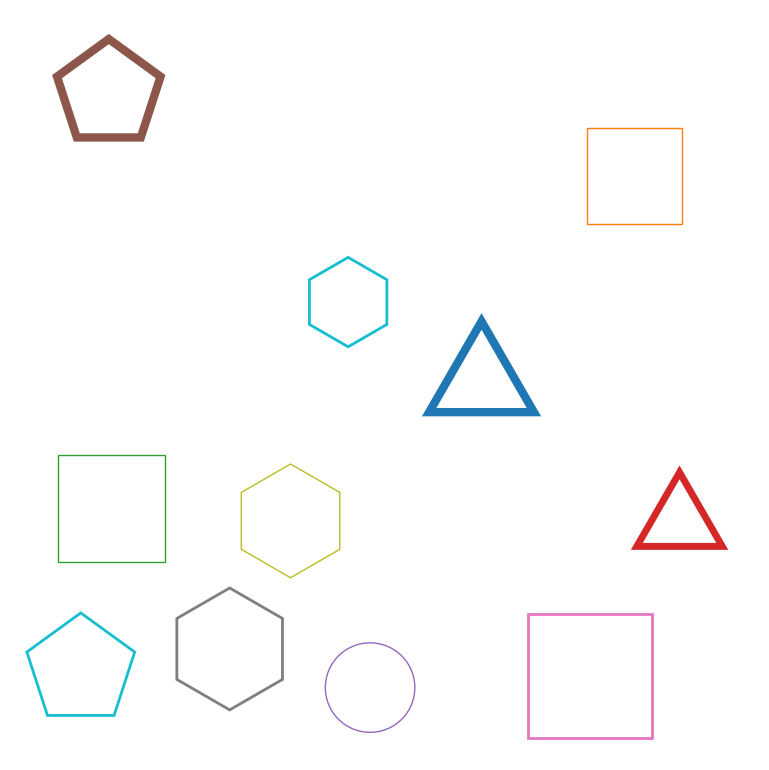[{"shape": "triangle", "thickness": 3, "radius": 0.39, "center": [0.625, 0.504]}, {"shape": "square", "thickness": 0.5, "radius": 0.31, "center": [0.824, 0.771]}, {"shape": "square", "thickness": 0.5, "radius": 0.35, "center": [0.145, 0.34]}, {"shape": "triangle", "thickness": 2.5, "radius": 0.32, "center": [0.883, 0.322]}, {"shape": "circle", "thickness": 0.5, "radius": 0.29, "center": [0.481, 0.107]}, {"shape": "pentagon", "thickness": 3, "radius": 0.35, "center": [0.141, 0.879]}, {"shape": "square", "thickness": 1, "radius": 0.4, "center": [0.766, 0.122]}, {"shape": "hexagon", "thickness": 1, "radius": 0.4, "center": [0.298, 0.157]}, {"shape": "hexagon", "thickness": 0.5, "radius": 0.37, "center": [0.377, 0.324]}, {"shape": "pentagon", "thickness": 1, "radius": 0.37, "center": [0.105, 0.13]}, {"shape": "hexagon", "thickness": 1, "radius": 0.29, "center": [0.452, 0.608]}]